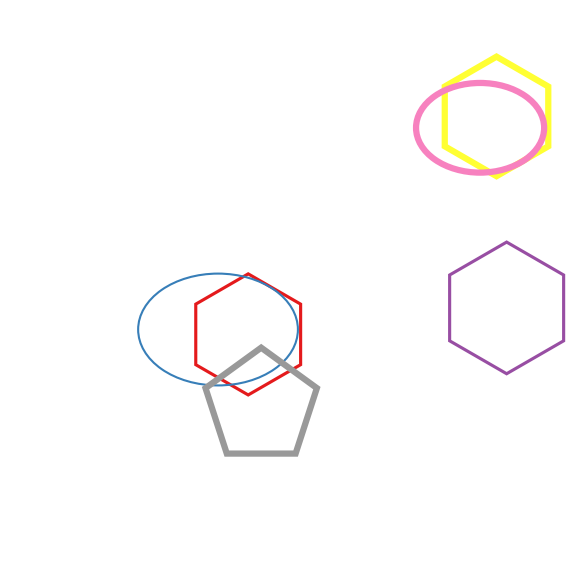[{"shape": "hexagon", "thickness": 1.5, "radius": 0.52, "center": [0.43, 0.42]}, {"shape": "oval", "thickness": 1, "radius": 0.69, "center": [0.378, 0.429]}, {"shape": "hexagon", "thickness": 1.5, "radius": 0.57, "center": [0.877, 0.466]}, {"shape": "hexagon", "thickness": 3, "radius": 0.52, "center": [0.86, 0.798]}, {"shape": "oval", "thickness": 3, "radius": 0.55, "center": [0.831, 0.778]}, {"shape": "pentagon", "thickness": 3, "radius": 0.51, "center": [0.452, 0.296]}]